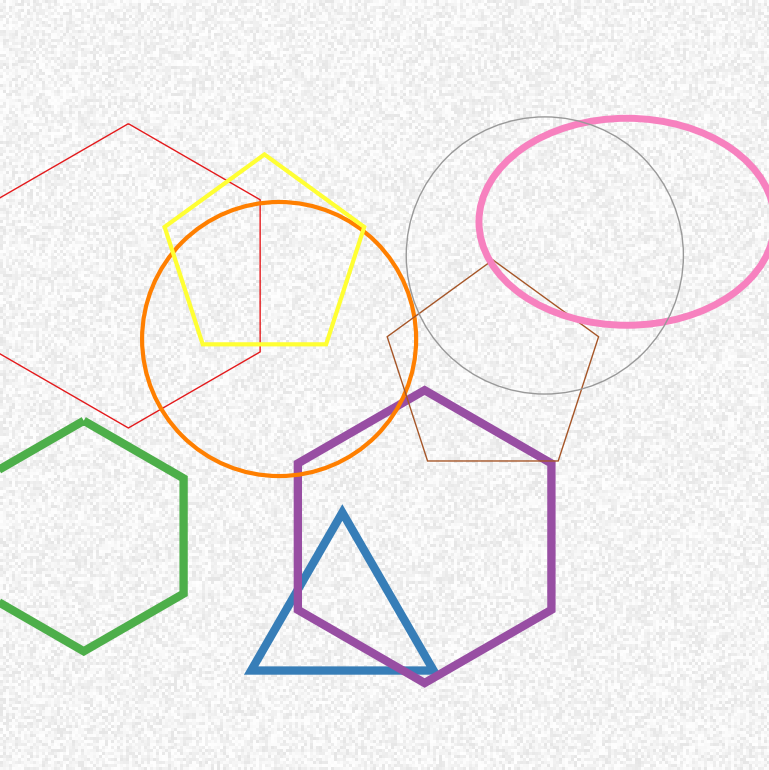[{"shape": "hexagon", "thickness": 0.5, "radius": 0.99, "center": [0.167, 0.642]}, {"shape": "triangle", "thickness": 3, "radius": 0.68, "center": [0.445, 0.198]}, {"shape": "hexagon", "thickness": 3, "radius": 0.75, "center": [0.109, 0.304]}, {"shape": "hexagon", "thickness": 3, "radius": 0.95, "center": [0.551, 0.303]}, {"shape": "circle", "thickness": 1.5, "radius": 0.89, "center": [0.362, 0.56]}, {"shape": "pentagon", "thickness": 1.5, "radius": 0.68, "center": [0.343, 0.663]}, {"shape": "pentagon", "thickness": 0.5, "radius": 0.72, "center": [0.64, 0.518]}, {"shape": "oval", "thickness": 2.5, "radius": 0.96, "center": [0.814, 0.712]}, {"shape": "circle", "thickness": 0.5, "radius": 0.9, "center": [0.708, 0.668]}]